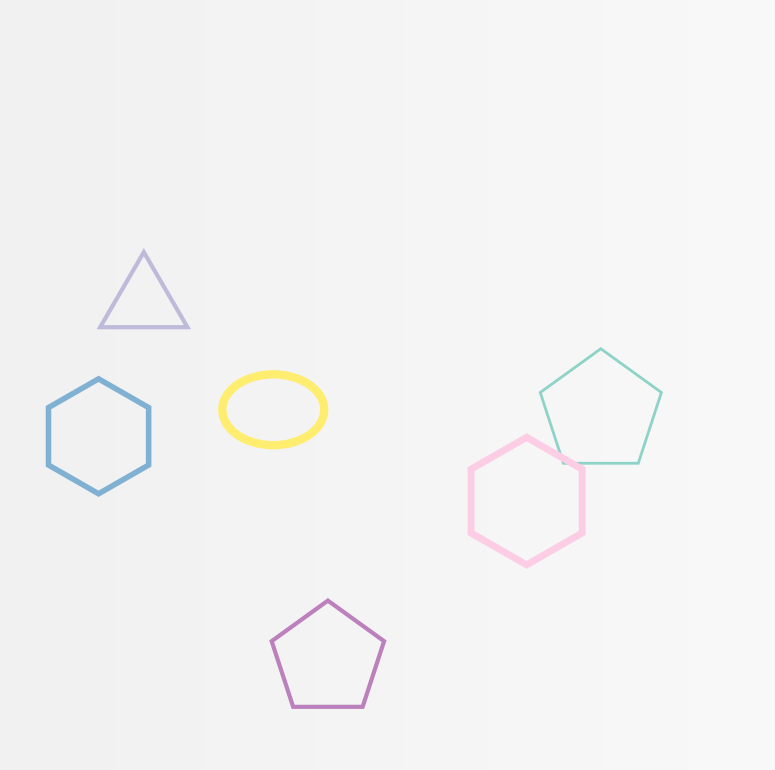[{"shape": "pentagon", "thickness": 1, "radius": 0.41, "center": [0.775, 0.465]}, {"shape": "triangle", "thickness": 1.5, "radius": 0.32, "center": [0.186, 0.608]}, {"shape": "hexagon", "thickness": 2, "radius": 0.37, "center": [0.127, 0.433]}, {"shape": "hexagon", "thickness": 2.5, "radius": 0.41, "center": [0.68, 0.349]}, {"shape": "pentagon", "thickness": 1.5, "radius": 0.38, "center": [0.423, 0.144]}, {"shape": "oval", "thickness": 3, "radius": 0.33, "center": [0.353, 0.468]}]